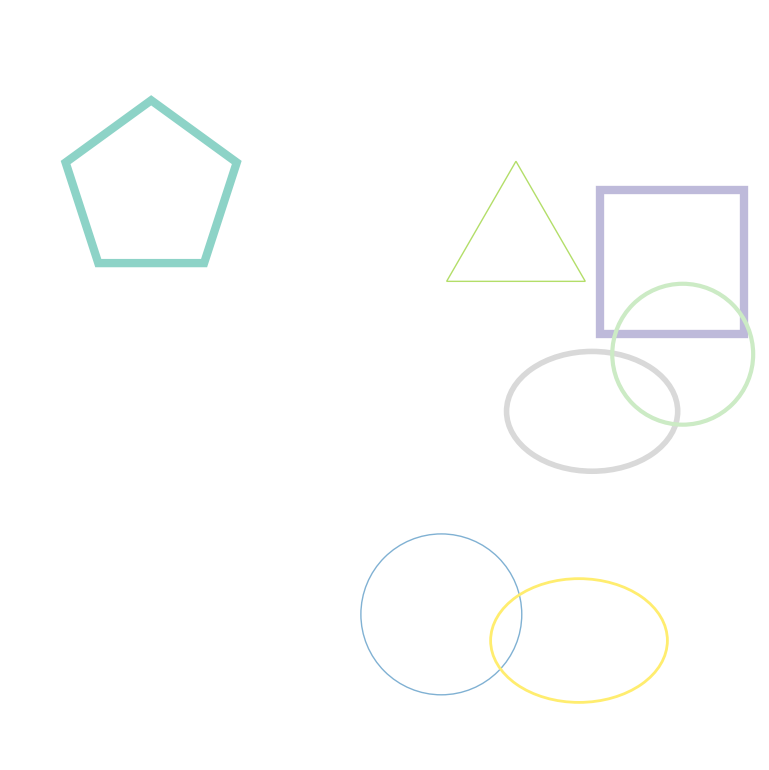[{"shape": "pentagon", "thickness": 3, "radius": 0.58, "center": [0.196, 0.753]}, {"shape": "square", "thickness": 3, "radius": 0.47, "center": [0.873, 0.659]}, {"shape": "circle", "thickness": 0.5, "radius": 0.52, "center": [0.573, 0.202]}, {"shape": "triangle", "thickness": 0.5, "radius": 0.52, "center": [0.67, 0.687]}, {"shape": "oval", "thickness": 2, "radius": 0.56, "center": [0.769, 0.466]}, {"shape": "circle", "thickness": 1.5, "radius": 0.46, "center": [0.887, 0.54]}, {"shape": "oval", "thickness": 1, "radius": 0.57, "center": [0.752, 0.168]}]